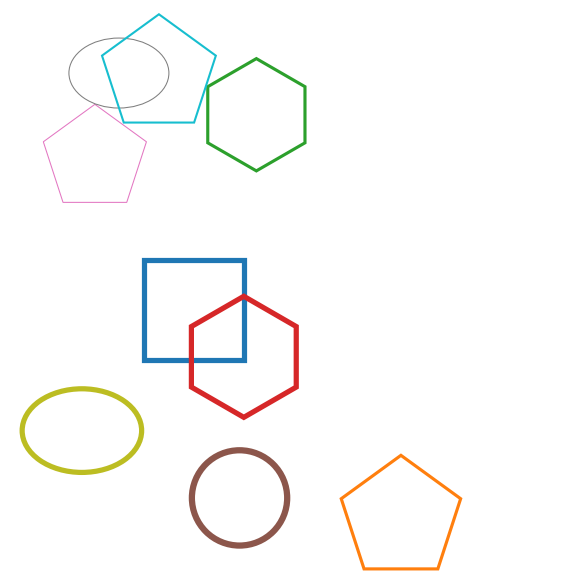[{"shape": "square", "thickness": 2.5, "radius": 0.43, "center": [0.336, 0.463]}, {"shape": "pentagon", "thickness": 1.5, "radius": 0.54, "center": [0.694, 0.102]}, {"shape": "hexagon", "thickness": 1.5, "radius": 0.49, "center": [0.444, 0.8]}, {"shape": "hexagon", "thickness": 2.5, "radius": 0.52, "center": [0.422, 0.381]}, {"shape": "circle", "thickness": 3, "radius": 0.41, "center": [0.415, 0.137]}, {"shape": "pentagon", "thickness": 0.5, "radius": 0.47, "center": [0.164, 0.725]}, {"shape": "oval", "thickness": 0.5, "radius": 0.43, "center": [0.206, 0.873]}, {"shape": "oval", "thickness": 2.5, "radius": 0.52, "center": [0.142, 0.253]}, {"shape": "pentagon", "thickness": 1, "radius": 0.52, "center": [0.275, 0.871]}]